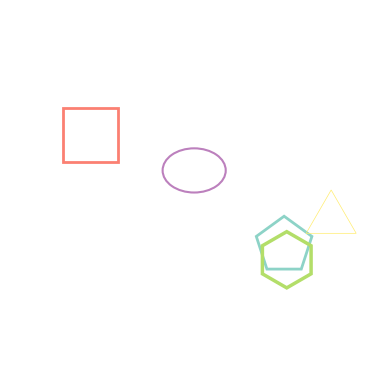[{"shape": "pentagon", "thickness": 2, "radius": 0.38, "center": [0.738, 0.362]}, {"shape": "square", "thickness": 2, "radius": 0.36, "center": [0.236, 0.649]}, {"shape": "hexagon", "thickness": 2.5, "radius": 0.37, "center": [0.745, 0.325]}, {"shape": "oval", "thickness": 1.5, "radius": 0.41, "center": [0.504, 0.557]}, {"shape": "triangle", "thickness": 0.5, "radius": 0.38, "center": [0.86, 0.431]}]